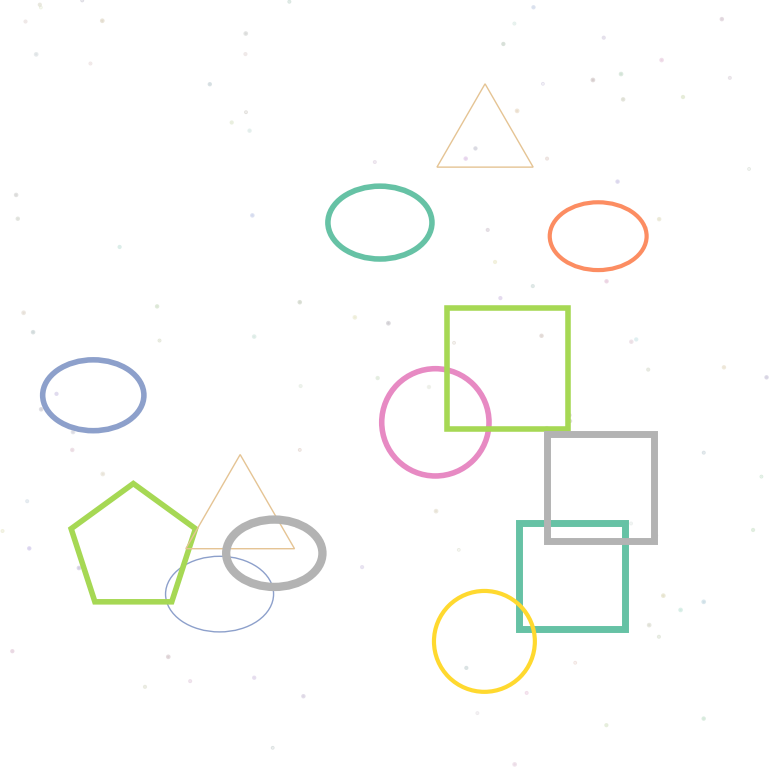[{"shape": "oval", "thickness": 2, "radius": 0.34, "center": [0.493, 0.711]}, {"shape": "square", "thickness": 2.5, "radius": 0.34, "center": [0.743, 0.252]}, {"shape": "oval", "thickness": 1.5, "radius": 0.31, "center": [0.777, 0.693]}, {"shape": "oval", "thickness": 2, "radius": 0.33, "center": [0.121, 0.487]}, {"shape": "oval", "thickness": 0.5, "radius": 0.35, "center": [0.285, 0.228]}, {"shape": "circle", "thickness": 2, "radius": 0.35, "center": [0.565, 0.452]}, {"shape": "pentagon", "thickness": 2, "radius": 0.42, "center": [0.173, 0.287]}, {"shape": "square", "thickness": 2, "radius": 0.39, "center": [0.659, 0.522]}, {"shape": "circle", "thickness": 1.5, "radius": 0.33, "center": [0.629, 0.167]}, {"shape": "triangle", "thickness": 0.5, "radius": 0.36, "center": [0.63, 0.819]}, {"shape": "triangle", "thickness": 0.5, "radius": 0.41, "center": [0.312, 0.328]}, {"shape": "square", "thickness": 2.5, "radius": 0.35, "center": [0.78, 0.367]}, {"shape": "oval", "thickness": 3, "radius": 0.31, "center": [0.356, 0.281]}]